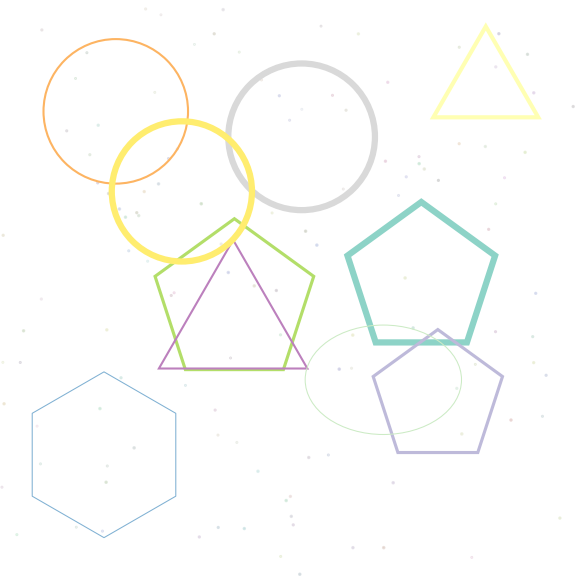[{"shape": "pentagon", "thickness": 3, "radius": 0.67, "center": [0.73, 0.515]}, {"shape": "triangle", "thickness": 2, "radius": 0.52, "center": [0.841, 0.848]}, {"shape": "pentagon", "thickness": 1.5, "radius": 0.59, "center": [0.758, 0.311]}, {"shape": "hexagon", "thickness": 0.5, "radius": 0.72, "center": [0.18, 0.212]}, {"shape": "circle", "thickness": 1, "radius": 0.63, "center": [0.2, 0.806]}, {"shape": "pentagon", "thickness": 1.5, "radius": 0.72, "center": [0.406, 0.476]}, {"shape": "circle", "thickness": 3, "radius": 0.63, "center": [0.522, 0.762]}, {"shape": "triangle", "thickness": 1, "radius": 0.74, "center": [0.404, 0.435]}, {"shape": "oval", "thickness": 0.5, "radius": 0.68, "center": [0.664, 0.342]}, {"shape": "circle", "thickness": 3, "radius": 0.61, "center": [0.315, 0.668]}]